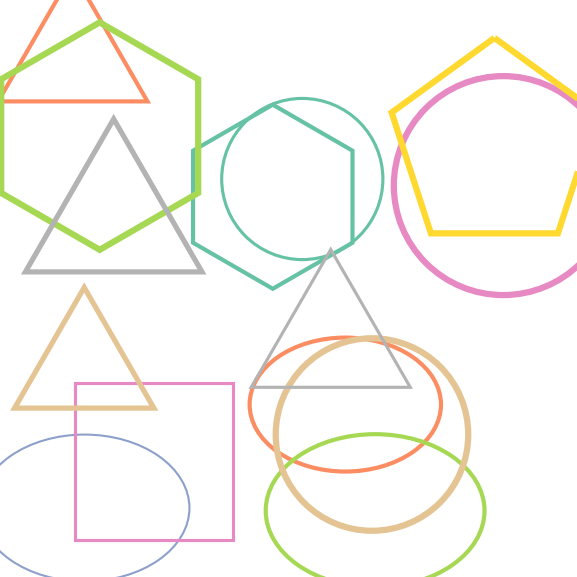[{"shape": "circle", "thickness": 1.5, "radius": 0.7, "center": [0.523, 0.689]}, {"shape": "hexagon", "thickness": 2, "radius": 0.8, "center": [0.472, 0.658]}, {"shape": "oval", "thickness": 2, "radius": 0.83, "center": [0.598, 0.299]}, {"shape": "triangle", "thickness": 2, "radius": 0.75, "center": [0.126, 0.898]}, {"shape": "oval", "thickness": 1, "radius": 0.91, "center": [0.146, 0.119]}, {"shape": "square", "thickness": 1.5, "radius": 0.68, "center": [0.266, 0.2]}, {"shape": "circle", "thickness": 3, "radius": 0.95, "center": [0.871, 0.678]}, {"shape": "oval", "thickness": 2, "radius": 0.95, "center": [0.65, 0.115]}, {"shape": "hexagon", "thickness": 3, "radius": 0.98, "center": [0.173, 0.763]}, {"shape": "pentagon", "thickness": 3, "radius": 0.94, "center": [0.856, 0.746]}, {"shape": "triangle", "thickness": 2.5, "radius": 0.7, "center": [0.146, 0.362]}, {"shape": "circle", "thickness": 3, "radius": 0.83, "center": [0.644, 0.247]}, {"shape": "triangle", "thickness": 2.5, "radius": 0.88, "center": [0.197, 0.617]}, {"shape": "triangle", "thickness": 1.5, "radius": 0.8, "center": [0.573, 0.408]}]